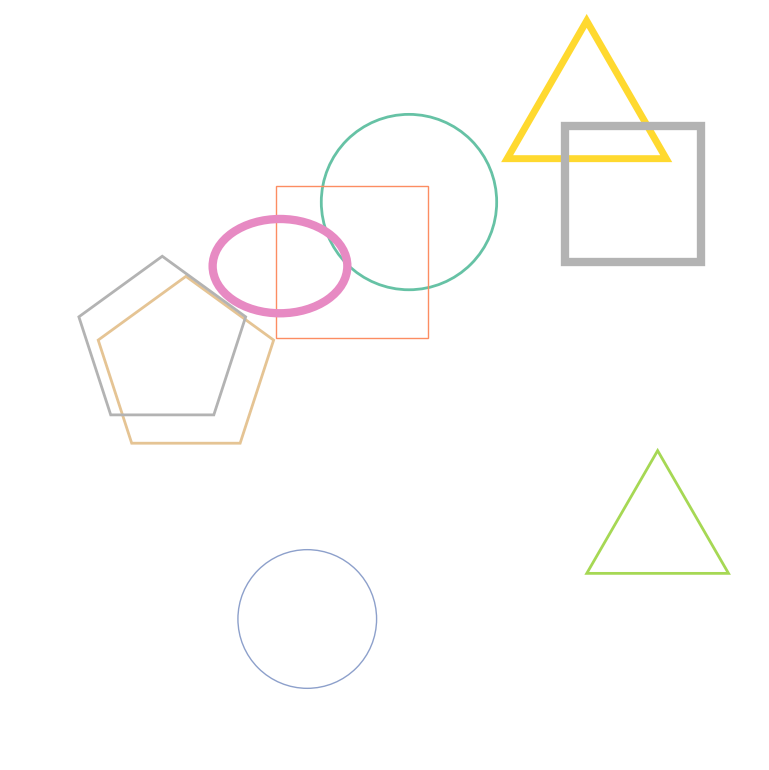[{"shape": "circle", "thickness": 1, "radius": 0.57, "center": [0.531, 0.738]}, {"shape": "square", "thickness": 0.5, "radius": 0.49, "center": [0.457, 0.659]}, {"shape": "circle", "thickness": 0.5, "radius": 0.45, "center": [0.399, 0.196]}, {"shape": "oval", "thickness": 3, "radius": 0.44, "center": [0.364, 0.654]}, {"shape": "triangle", "thickness": 1, "radius": 0.53, "center": [0.854, 0.308]}, {"shape": "triangle", "thickness": 2.5, "radius": 0.6, "center": [0.762, 0.854]}, {"shape": "pentagon", "thickness": 1, "radius": 0.6, "center": [0.241, 0.521]}, {"shape": "pentagon", "thickness": 1, "radius": 0.57, "center": [0.211, 0.553]}, {"shape": "square", "thickness": 3, "radius": 0.44, "center": [0.822, 0.748]}]